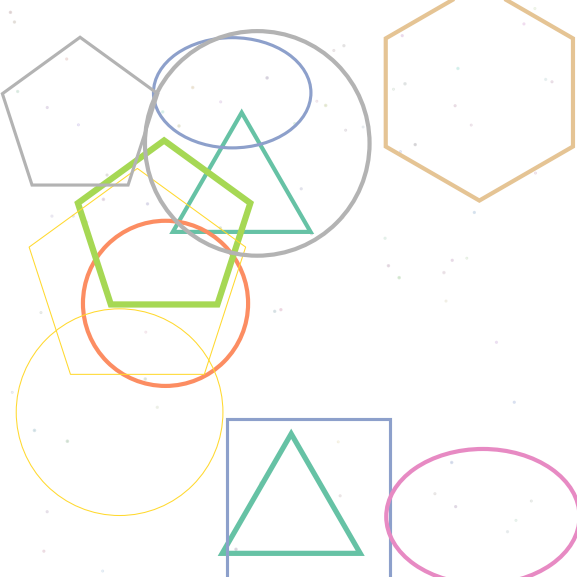[{"shape": "triangle", "thickness": 2, "radius": 0.69, "center": [0.419, 0.666]}, {"shape": "triangle", "thickness": 2.5, "radius": 0.69, "center": [0.504, 0.11]}, {"shape": "circle", "thickness": 2, "radius": 0.71, "center": [0.287, 0.474]}, {"shape": "square", "thickness": 1.5, "radius": 0.71, "center": [0.535, 0.132]}, {"shape": "oval", "thickness": 1.5, "radius": 0.68, "center": [0.402, 0.838]}, {"shape": "oval", "thickness": 2, "radius": 0.84, "center": [0.836, 0.105]}, {"shape": "pentagon", "thickness": 3, "radius": 0.78, "center": [0.284, 0.599]}, {"shape": "circle", "thickness": 0.5, "radius": 0.89, "center": [0.207, 0.285]}, {"shape": "pentagon", "thickness": 0.5, "radius": 0.99, "center": [0.238, 0.51]}, {"shape": "hexagon", "thickness": 2, "radius": 0.94, "center": [0.83, 0.839]}, {"shape": "pentagon", "thickness": 1.5, "radius": 0.71, "center": [0.139, 0.793]}, {"shape": "circle", "thickness": 2, "radius": 0.97, "center": [0.445, 0.751]}]